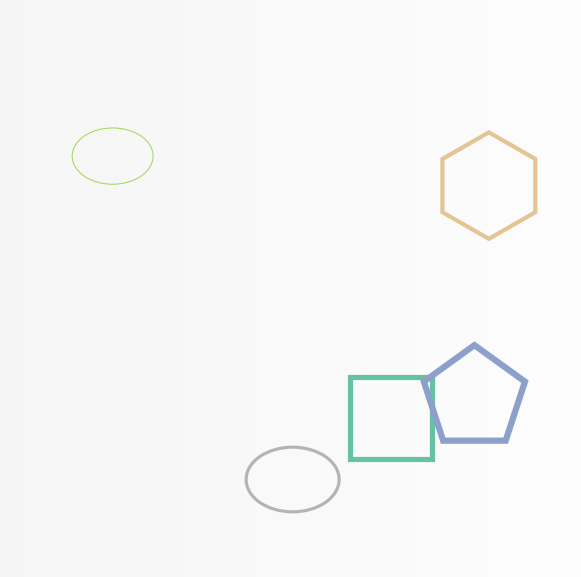[{"shape": "square", "thickness": 2.5, "radius": 0.36, "center": [0.673, 0.275]}, {"shape": "pentagon", "thickness": 3, "radius": 0.46, "center": [0.816, 0.31]}, {"shape": "oval", "thickness": 0.5, "radius": 0.35, "center": [0.194, 0.729]}, {"shape": "hexagon", "thickness": 2, "radius": 0.46, "center": [0.841, 0.678]}, {"shape": "oval", "thickness": 1.5, "radius": 0.4, "center": [0.503, 0.169]}]